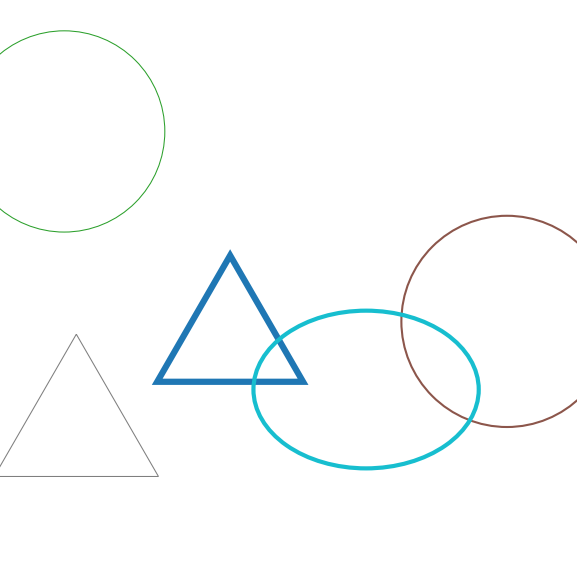[{"shape": "triangle", "thickness": 3, "radius": 0.73, "center": [0.399, 0.411]}, {"shape": "circle", "thickness": 0.5, "radius": 0.87, "center": [0.111, 0.772]}, {"shape": "circle", "thickness": 1, "radius": 0.91, "center": [0.878, 0.443]}, {"shape": "triangle", "thickness": 0.5, "radius": 0.82, "center": [0.132, 0.256]}, {"shape": "oval", "thickness": 2, "radius": 0.98, "center": [0.634, 0.325]}]